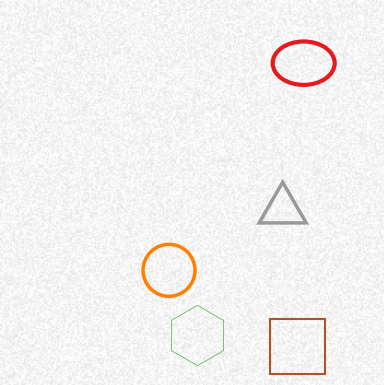[{"shape": "oval", "thickness": 3, "radius": 0.4, "center": [0.789, 0.836]}, {"shape": "hexagon", "thickness": 0.5, "radius": 0.39, "center": [0.513, 0.129]}, {"shape": "circle", "thickness": 2.5, "radius": 0.34, "center": [0.439, 0.298]}, {"shape": "square", "thickness": 1.5, "radius": 0.35, "center": [0.772, 0.101]}, {"shape": "triangle", "thickness": 2.5, "radius": 0.35, "center": [0.734, 0.456]}]